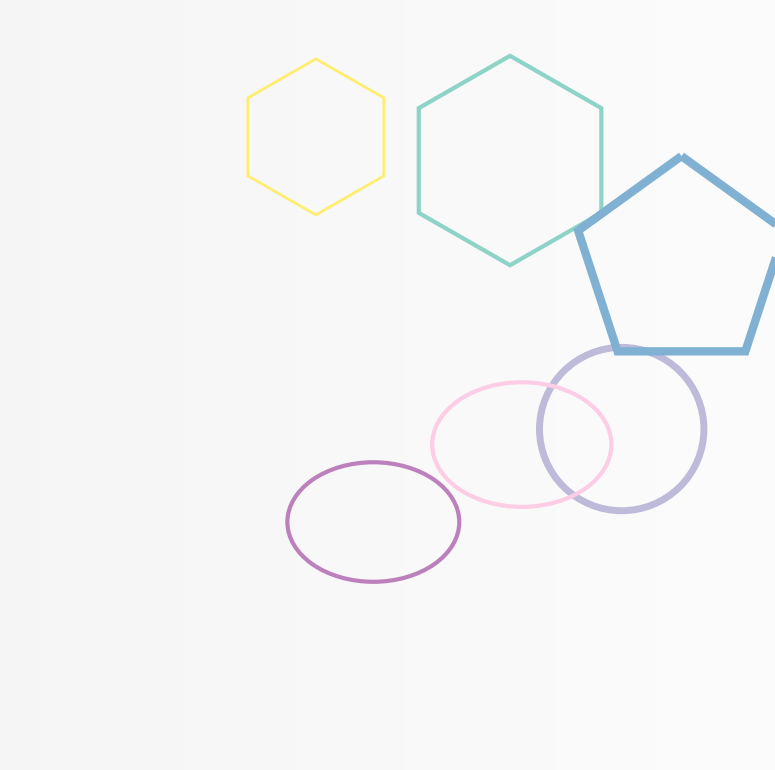[{"shape": "hexagon", "thickness": 1.5, "radius": 0.68, "center": [0.658, 0.792]}, {"shape": "circle", "thickness": 2.5, "radius": 0.53, "center": [0.802, 0.443]}, {"shape": "pentagon", "thickness": 3, "radius": 0.7, "center": [0.879, 0.657]}, {"shape": "oval", "thickness": 1.5, "radius": 0.58, "center": [0.673, 0.423]}, {"shape": "oval", "thickness": 1.5, "radius": 0.55, "center": [0.482, 0.322]}, {"shape": "hexagon", "thickness": 1, "radius": 0.51, "center": [0.408, 0.822]}]